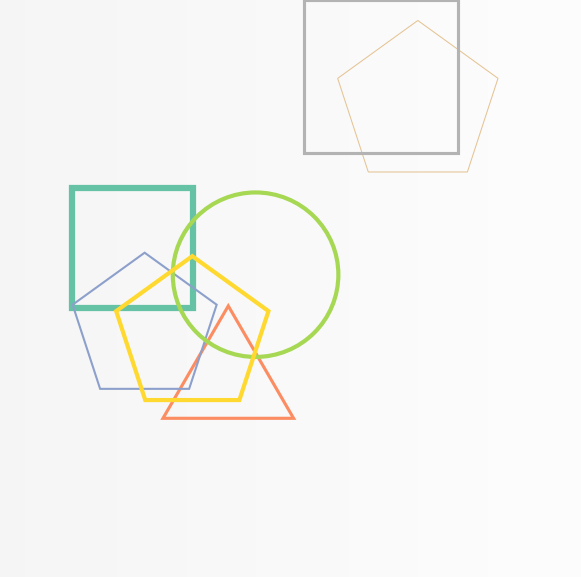[{"shape": "square", "thickness": 3, "radius": 0.52, "center": [0.228, 0.57]}, {"shape": "triangle", "thickness": 1.5, "radius": 0.65, "center": [0.393, 0.34]}, {"shape": "pentagon", "thickness": 1, "radius": 0.65, "center": [0.249, 0.431]}, {"shape": "circle", "thickness": 2, "radius": 0.71, "center": [0.44, 0.523]}, {"shape": "pentagon", "thickness": 2, "radius": 0.69, "center": [0.331, 0.418]}, {"shape": "pentagon", "thickness": 0.5, "radius": 0.73, "center": [0.719, 0.819]}, {"shape": "square", "thickness": 1.5, "radius": 0.66, "center": [0.655, 0.867]}]